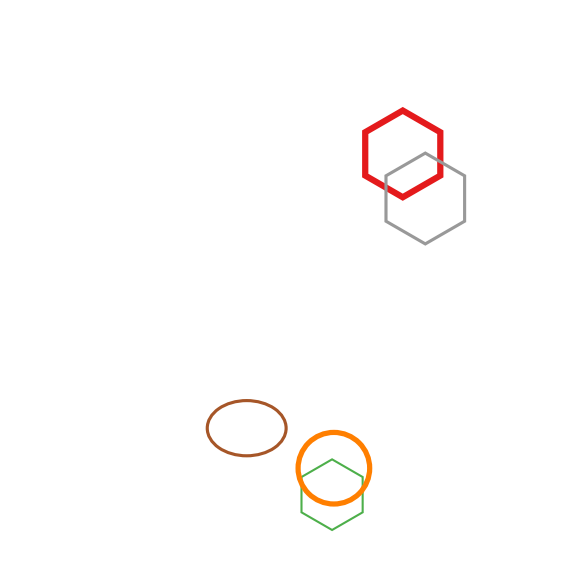[{"shape": "hexagon", "thickness": 3, "radius": 0.38, "center": [0.697, 0.733]}, {"shape": "hexagon", "thickness": 1, "radius": 0.31, "center": [0.575, 0.143]}, {"shape": "circle", "thickness": 2.5, "radius": 0.31, "center": [0.578, 0.188]}, {"shape": "oval", "thickness": 1.5, "radius": 0.34, "center": [0.427, 0.258]}, {"shape": "hexagon", "thickness": 1.5, "radius": 0.39, "center": [0.736, 0.655]}]